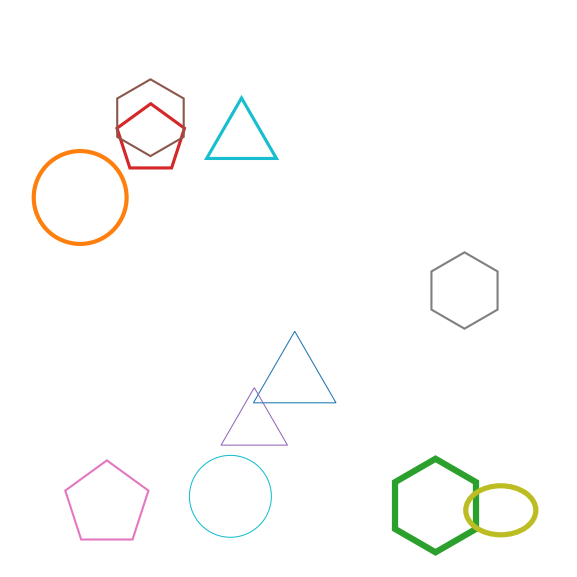[{"shape": "triangle", "thickness": 0.5, "radius": 0.41, "center": [0.51, 0.343]}, {"shape": "circle", "thickness": 2, "radius": 0.4, "center": [0.139, 0.657]}, {"shape": "hexagon", "thickness": 3, "radius": 0.4, "center": [0.754, 0.124]}, {"shape": "pentagon", "thickness": 1.5, "radius": 0.31, "center": [0.261, 0.758]}, {"shape": "triangle", "thickness": 0.5, "radius": 0.33, "center": [0.44, 0.262]}, {"shape": "hexagon", "thickness": 1, "radius": 0.33, "center": [0.261, 0.795]}, {"shape": "pentagon", "thickness": 1, "radius": 0.38, "center": [0.185, 0.126]}, {"shape": "hexagon", "thickness": 1, "radius": 0.33, "center": [0.804, 0.496]}, {"shape": "oval", "thickness": 2.5, "radius": 0.3, "center": [0.867, 0.116]}, {"shape": "triangle", "thickness": 1.5, "radius": 0.35, "center": [0.418, 0.76]}, {"shape": "circle", "thickness": 0.5, "radius": 0.35, "center": [0.399, 0.14]}]